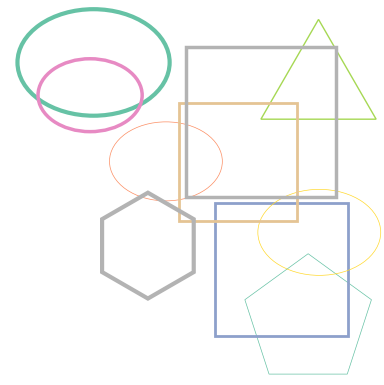[{"shape": "oval", "thickness": 3, "radius": 0.99, "center": [0.243, 0.838]}, {"shape": "pentagon", "thickness": 0.5, "radius": 0.86, "center": [0.8, 0.168]}, {"shape": "oval", "thickness": 0.5, "radius": 0.73, "center": [0.431, 0.581]}, {"shape": "square", "thickness": 2, "radius": 0.86, "center": [0.73, 0.3]}, {"shape": "oval", "thickness": 2.5, "radius": 0.68, "center": [0.234, 0.753]}, {"shape": "triangle", "thickness": 1, "radius": 0.86, "center": [0.827, 0.777]}, {"shape": "oval", "thickness": 0.5, "radius": 0.8, "center": [0.829, 0.396]}, {"shape": "square", "thickness": 2, "radius": 0.77, "center": [0.618, 0.58]}, {"shape": "hexagon", "thickness": 3, "radius": 0.69, "center": [0.384, 0.362]}, {"shape": "square", "thickness": 2.5, "radius": 0.97, "center": [0.679, 0.682]}]